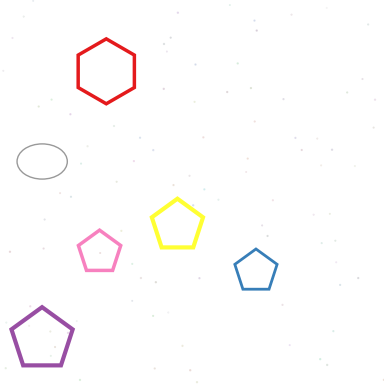[{"shape": "hexagon", "thickness": 2.5, "radius": 0.42, "center": [0.276, 0.815]}, {"shape": "pentagon", "thickness": 2, "radius": 0.29, "center": [0.665, 0.296]}, {"shape": "pentagon", "thickness": 3, "radius": 0.42, "center": [0.109, 0.119]}, {"shape": "pentagon", "thickness": 3, "radius": 0.35, "center": [0.461, 0.414]}, {"shape": "pentagon", "thickness": 2.5, "radius": 0.29, "center": [0.259, 0.344]}, {"shape": "oval", "thickness": 1, "radius": 0.33, "center": [0.11, 0.581]}]